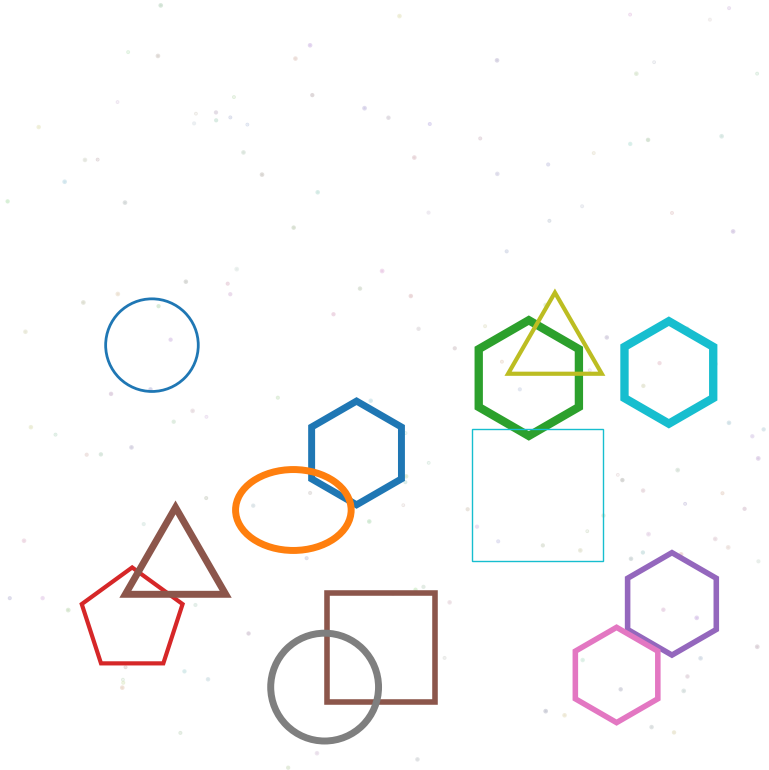[{"shape": "circle", "thickness": 1, "radius": 0.3, "center": [0.197, 0.552]}, {"shape": "hexagon", "thickness": 2.5, "radius": 0.34, "center": [0.463, 0.412]}, {"shape": "oval", "thickness": 2.5, "radius": 0.38, "center": [0.381, 0.338]}, {"shape": "hexagon", "thickness": 3, "radius": 0.38, "center": [0.687, 0.509]}, {"shape": "pentagon", "thickness": 1.5, "radius": 0.34, "center": [0.172, 0.194]}, {"shape": "hexagon", "thickness": 2, "radius": 0.33, "center": [0.873, 0.216]}, {"shape": "triangle", "thickness": 2.5, "radius": 0.38, "center": [0.228, 0.266]}, {"shape": "square", "thickness": 2, "radius": 0.35, "center": [0.494, 0.159]}, {"shape": "hexagon", "thickness": 2, "radius": 0.31, "center": [0.801, 0.123]}, {"shape": "circle", "thickness": 2.5, "radius": 0.35, "center": [0.422, 0.108]}, {"shape": "triangle", "thickness": 1.5, "radius": 0.35, "center": [0.721, 0.55]}, {"shape": "hexagon", "thickness": 3, "radius": 0.33, "center": [0.869, 0.516]}, {"shape": "square", "thickness": 0.5, "radius": 0.43, "center": [0.698, 0.357]}]